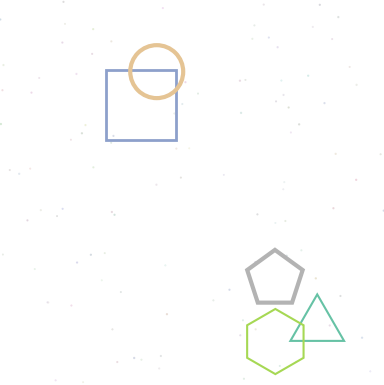[{"shape": "triangle", "thickness": 1.5, "radius": 0.4, "center": [0.824, 0.155]}, {"shape": "square", "thickness": 2, "radius": 0.46, "center": [0.366, 0.728]}, {"shape": "hexagon", "thickness": 1.5, "radius": 0.42, "center": [0.715, 0.113]}, {"shape": "circle", "thickness": 3, "radius": 0.34, "center": [0.407, 0.814]}, {"shape": "pentagon", "thickness": 3, "radius": 0.38, "center": [0.714, 0.275]}]